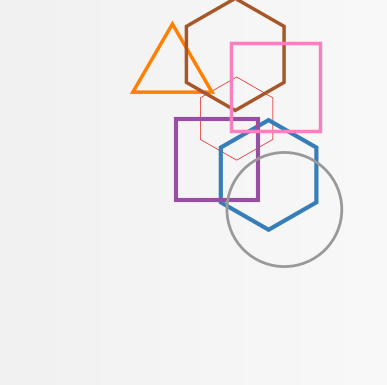[{"shape": "hexagon", "thickness": 0.5, "radius": 0.54, "center": [0.611, 0.692]}, {"shape": "hexagon", "thickness": 3, "radius": 0.71, "center": [0.693, 0.546]}, {"shape": "square", "thickness": 3, "radius": 0.52, "center": [0.56, 0.586]}, {"shape": "triangle", "thickness": 2.5, "radius": 0.59, "center": [0.445, 0.82]}, {"shape": "hexagon", "thickness": 2.5, "radius": 0.73, "center": [0.607, 0.859]}, {"shape": "square", "thickness": 2.5, "radius": 0.57, "center": [0.711, 0.774]}, {"shape": "circle", "thickness": 2, "radius": 0.74, "center": [0.734, 0.456]}]